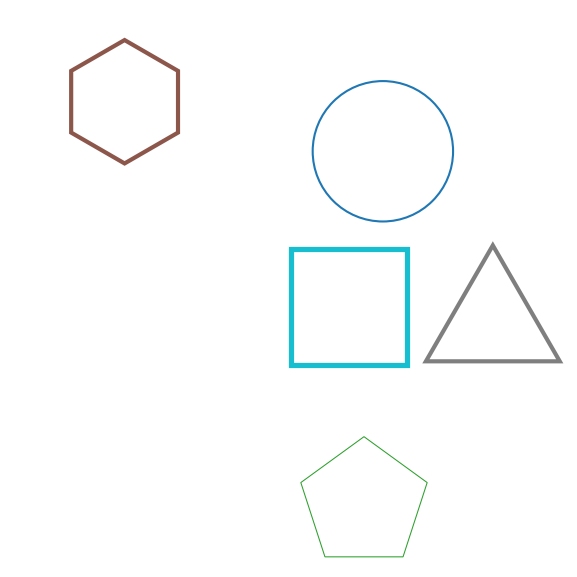[{"shape": "circle", "thickness": 1, "radius": 0.61, "center": [0.663, 0.737]}, {"shape": "pentagon", "thickness": 0.5, "radius": 0.58, "center": [0.63, 0.128]}, {"shape": "hexagon", "thickness": 2, "radius": 0.53, "center": [0.216, 0.823]}, {"shape": "triangle", "thickness": 2, "radius": 0.67, "center": [0.853, 0.44]}, {"shape": "square", "thickness": 2.5, "radius": 0.5, "center": [0.604, 0.467]}]